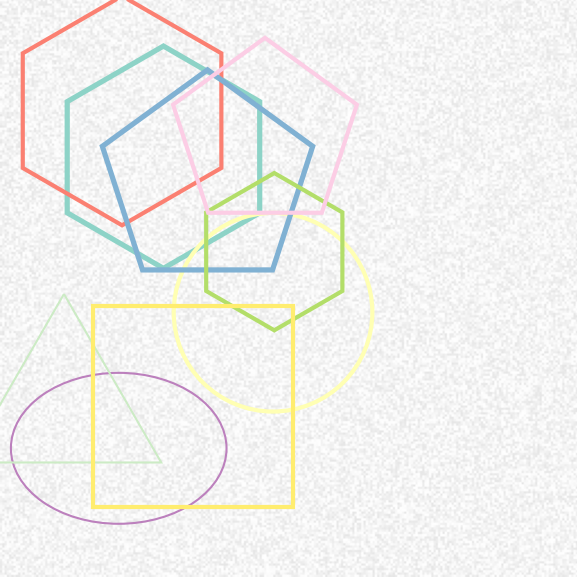[{"shape": "hexagon", "thickness": 2.5, "radius": 0.96, "center": [0.283, 0.727]}, {"shape": "circle", "thickness": 2, "radius": 0.86, "center": [0.473, 0.458]}, {"shape": "hexagon", "thickness": 2, "radius": 0.99, "center": [0.211, 0.808]}, {"shape": "pentagon", "thickness": 2.5, "radius": 0.96, "center": [0.359, 0.687]}, {"shape": "hexagon", "thickness": 2, "radius": 0.68, "center": [0.475, 0.563]}, {"shape": "pentagon", "thickness": 2, "radius": 0.84, "center": [0.459, 0.766]}, {"shape": "oval", "thickness": 1, "radius": 0.93, "center": [0.206, 0.223]}, {"shape": "triangle", "thickness": 1, "radius": 0.97, "center": [0.111, 0.296]}, {"shape": "square", "thickness": 2, "radius": 0.87, "center": [0.334, 0.295]}]